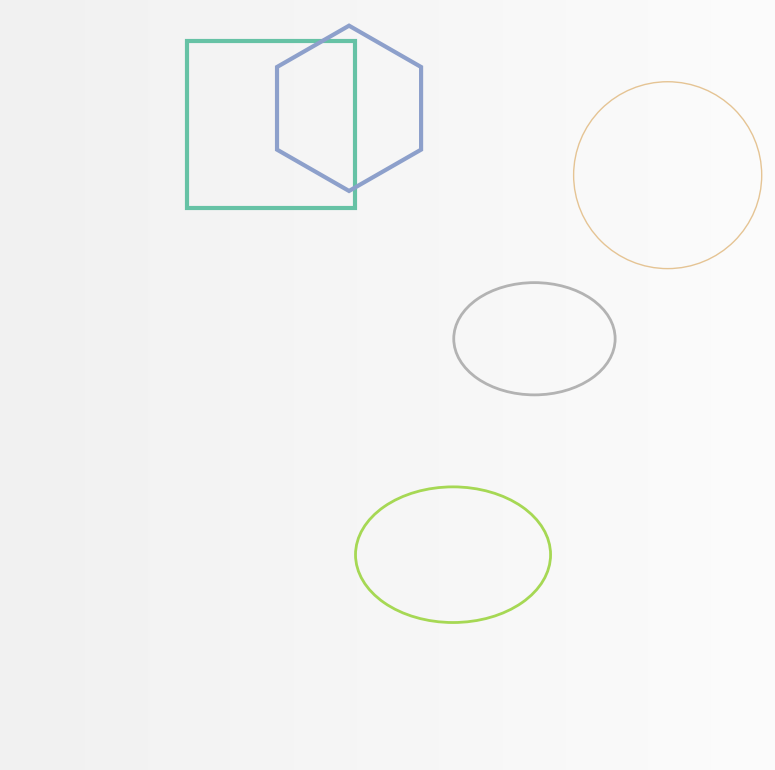[{"shape": "square", "thickness": 1.5, "radius": 0.54, "center": [0.35, 0.839]}, {"shape": "hexagon", "thickness": 1.5, "radius": 0.54, "center": [0.45, 0.859]}, {"shape": "oval", "thickness": 1, "radius": 0.63, "center": [0.585, 0.28]}, {"shape": "circle", "thickness": 0.5, "radius": 0.61, "center": [0.862, 0.773]}, {"shape": "oval", "thickness": 1, "radius": 0.52, "center": [0.69, 0.56]}]